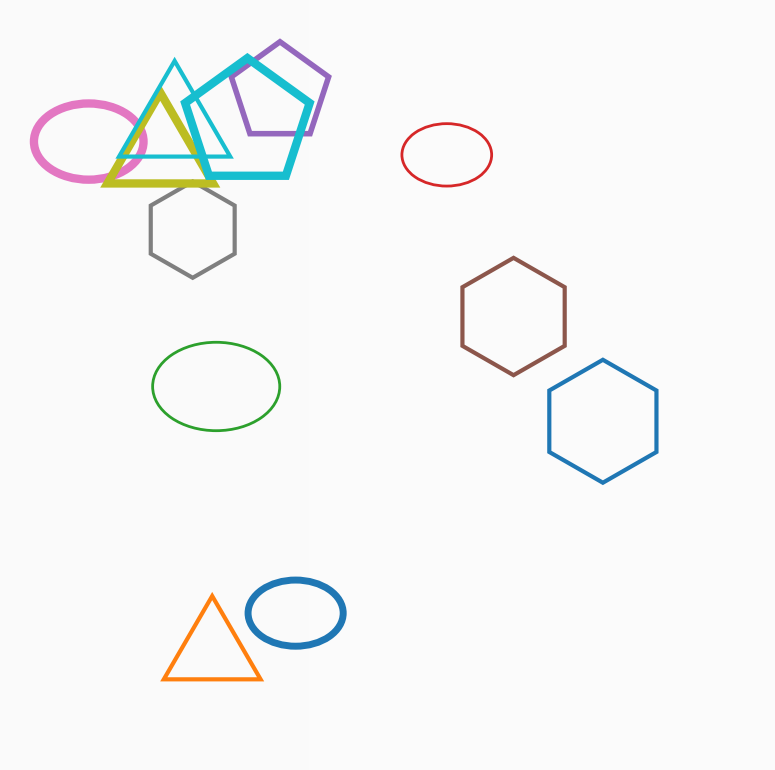[{"shape": "oval", "thickness": 2.5, "radius": 0.31, "center": [0.381, 0.204]}, {"shape": "hexagon", "thickness": 1.5, "radius": 0.4, "center": [0.778, 0.453]}, {"shape": "triangle", "thickness": 1.5, "radius": 0.36, "center": [0.274, 0.154]}, {"shape": "oval", "thickness": 1, "radius": 0.41, "center": [0.279, 0.498]}, {"shape": "oval", "thickness": 1, "radius": 0.29, "center": [0.576, 0.799]}, {"shape": "pentagon", "thickness": 2, "radius": 0.33, "center": [0.361, 0.88]}, {"shape": "hexagon", "thickness": 1.5, "radius": 0.38, "center": [0.663, 0.589]}, {"shape": "oval", "thickness": 3, "radius": 0.35, "center": [0.115, 0.816]}, {"shape": "hexagon", "thickness": 1.5, "radius": 0.31, "center": [0.249, 0.702]}, {"shape": "triangle", "thickness": 3, "radius": 0.39, "center": [0.207, 0.801]}, {"shape": "pentagon", "thickness": 3, "radius": 0.42, "center": [0.319, 0.84]}, {"shape": "triangle", "thickness": 1.5, "radius": 0.41, "center": [0.225, 0.838]}]